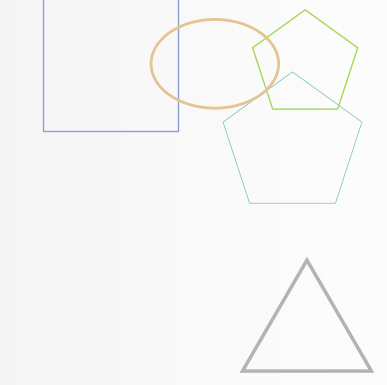[{"shape": "pentagon", "thickness": 0.5, "radius": 0.94, "center": [0.755, 0.625]}, {"shape": "square", "thickness": 1, "radius": 0.87, "center": [0.285, 0.833]}, {"shape": "pentagon", "thickness": 1, "radius": 0.71, "center": [0.788, 0.832]}, {"shape": "oval", "thickness": 2, "radius": 0.82, "center": [0.554, 0.834]}, {"shape": "triangle", "thickness": 2.5, "radius": 0.96, "center": [0.792, 0.132]}]